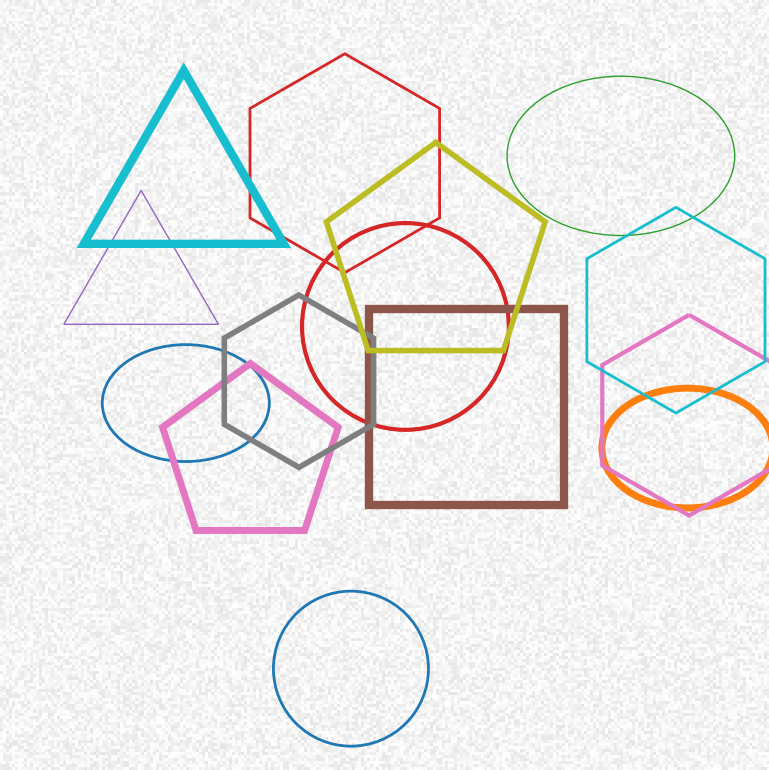[{"shape": "oval", "thickness": 1, "radius": 0.54, "center": [0.241, 0.477]}, {"shape": "circle", "thickness": 1, "radius": 0.5, "center": [0.456, 0.132]}, {"shape": "oval", "thickness": 2.5, "radius": 0.56, "center": [0.893, 0.418]}, {"shape": "oval", "thickness": 0.5, "radius": 0.74, "center": [0.806, 0.798]}, {"shape": "hexagon", "thickness": 1, "radius": 0.71, "center": [0.448, 0.788]}, {"shape": "circle", "thickness": 1.5, "radius": 0.67, "center": [0.527, 0.576]}, {"shape": "triangle", "thickness": 0.5, "radius": 0.58, "center": [0.183, 0.637]}, {"shape": "square", "thickness": 3, "radius": 0.64, "center": [0.606, 0.471]}, {"shape": "pentagon", "thickness": 2.5, "radius": 0.6, "center": [0.325, 0.408]}, {"shape": "hexagon", "thickness": 1.5, "radius": 0.65, "center": [0.895, 0.461]}, {"shape": "hexagon", "thickness": 2, "radius": 0.56, "center": [0.388, 0.505]}, {"shape": "pentagon", "thickness": 2, "radius": 0.75, "center": [0.566, 0.666]}, {"shape": "hexagon", "thickness": 1, "radius": 0.67, "center": [0.878, 0.597]}, {"shape": "triangle", "thickness": 3, "radius": 0.75, "center": [0.239, 0.758]}]